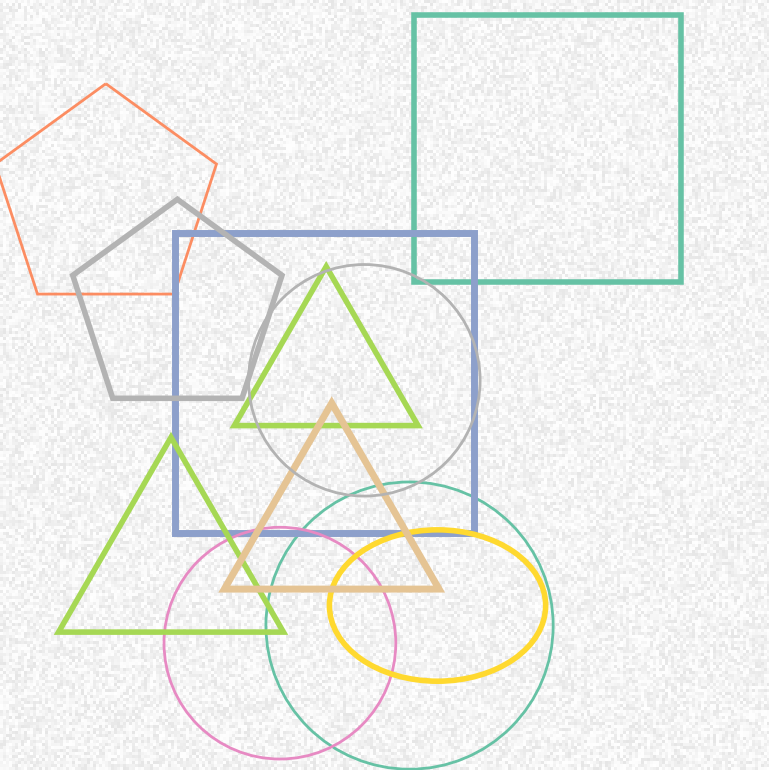[{"shape": "square", "thickness": 2, "radius": 0.87, "center": [0.711, 0.807]}, {"shape": "circle", "thickness": 1, "radius": 0.93, "center": [0.532, 0.188]}, {"shape": "pentagon", "thickness": 1, "radius": 0.76, "center": [0.137, 0.74]}, {"shape": "square", "thickness": 2.5, "radius": 0.97, "center": [0.422, 0.503]}, {"shape": "circle", "thickness": 1, "radius": 0.75, "center": [0.364, 0.165]}, {"shape": "triangle", "thickness": 2, "radius": 0.84, "center": [0.222, 0.263]}, {"shape": "triangle", "thickness": 2, "radius": 0.69, "center": [0.424, 0.516]}, {"shape": "oval", "thickness": 2, "radius": 0.7, "center": [0.568, 0.214]}, {"shape": "triangle", "thickness": 2.5, "radius": 0.81, "center": [0.431, 0.315]}, {"shape": "circle", "thickness": 1, "radius": 0.75, "center": [0.473, 0.506]}, {"shape": "pentagon", "thickness": 2, "radius": 0.71, "center": [0.23, 0.598]}]